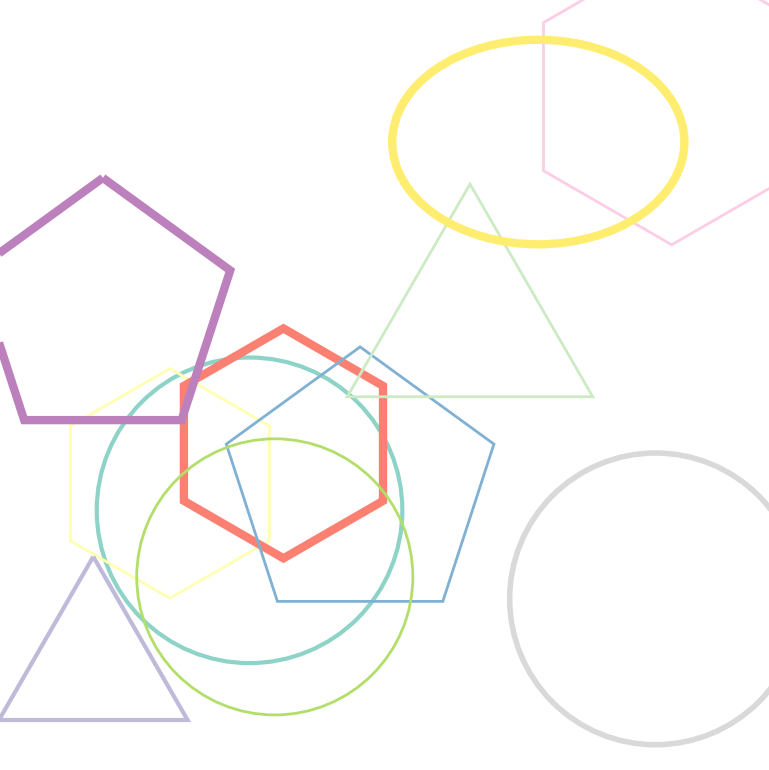[{"shape": "circle", "thickness": 1.5, "radius": 0.99, "center": [0.324, 0.337]}, {"shape": "hexagon", "thickness": 1, "radius": 0.75, "center": [0.221, 0.372]}, {"shape": "triangle", "thickness": 1.5, "radius": 0.71, "center": [0.121, 0.136]}, {"shape": "hexagon", "thickness": 3, "radius": 0.75, "center": [0.368, 0.424]}, {"shape": "pentagon", "thickness": 1, "radius": 0.91, "center": [0.468, 0.367]}, {"shape": "circle", "thickness": 1, "radius": 0.9, "center": [0.357, 0.251]}, {"shape": "hexagon", "thickness": 1, "radius": 0.96, "center": [0.872, 0.874]}, {"shape": "circle", "thickness": 2, "radius": 0.95, "center": [0.851, 0.222]}, {"shape": "pentagon", "thickness": 3, "radius": 0.87, "center": [0.134, 0.595]}, {"shape": "triangle", "thickness": 1, "radius": 0.92, "center": [0.61, 0.577]}, {"shape": "oval", "thickness": 3, "radius": 0.95, "center": [0.699, 0.816]}]